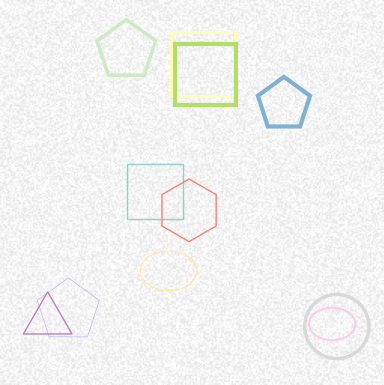[{"shape": "square", "thickness": 1, "radius": 0.36, "center": [0.402, 0.503]}, {"shape": "square", "thickness": 2, "radius": 0.41, "center": [0.527, 0.834]}, {"shape": "pentagon", "thickness": 0.5, "radius": 0.42, "center": [0.177, 0.194]}, {"shape": "hexagon", "thickness": 1, "radius": 0.41, "center": [0.491, 0.454]}, {"shape": "pentagon", "thickness": 3, "radius": 0.36, "center": [0.738, 0.729]}, {"shape": "square", "thickness": 3, "radius": 0.4, "center": [0.533, 0.806]}, {"shape": "oval", "thickness": 1.5, "radius": 0.3, "center": [0.863, 0.158]}, {"shape": "circle", "thickness": 2.5, "radius": 0.42, "center": [0.875, 0.152]}, {"shape": "triangle", "thickness": 1, "radius": 0.36, "center": [0.124, 0.169]}, {"shape": "pentagon", "thickness": 2.5, "radius": 0.4, "center": [0.328, 0.869]}, {"shape": "oval", "thickness": 0.5, "radius": 0.37, "center": [0.438, 0.296]}]